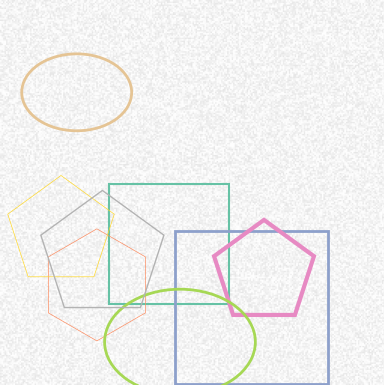[{"shape": "square", "thickness": 1.5, "radius": 0.78, "center": [0.44, 0.366]}, {"shape": "hexagon", "thickness": 0.5, "radius": 0.73, "center": [0.252, 0.26]}, {"shape": "square", "thickness": 2, "radius": 0.99, "center": [0.654, 0.202]}, {"shape": "pentagon", "thickness": 3, "radius": 0.68, "center": [0.686, 0.292]}, {"shape": "oval", "thickness": 2, "radius": 0.98, "center": [0.467, 0.112]}, {"shape": "pentagon", "thickness": 0.5, "radius": 0.73, "center": [0.158, 0.399]}, {"shape": "oval", "thickness": 2, "radius": 0.71, "center": [0.199, 0.76]}, {"shape": "pentagon", "thickness": 1, "radius": 0.84, "center": [0.266, 0.337]}]